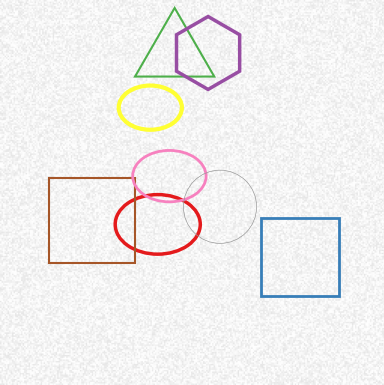[{"shape": "oval", "thickness": 2.5, "radius": 0.55, "center": [0.41, 0.417]}, {"shape": "square", "thickness": 2, "radius": 0.5, "center": [0.779, 0.332]}, {"shape": "triangle", "thickness": 1.5, "radius": 0.59, "center": [0.454, 0.861]}, {"shape": "hexagon", "thickness": 2.5, "radius": 0.47, "center": [0.54, 0.862]}, {"shape": "oval", "thickness": 3, "radius": 0.41, "center": [0.39, 0.72]}, {"shape": "square", "thickness": 1.5, "radius": 0.56, "center": [0.239, 0.427]}, {"shape": "oval", "thickness": 2, "radius": 0.48, "center": [0.44, 0.543]}, {"shape": "circle", "thickness": 0.5, "radius": 0.48, "center": [0.571, 0.463]}]